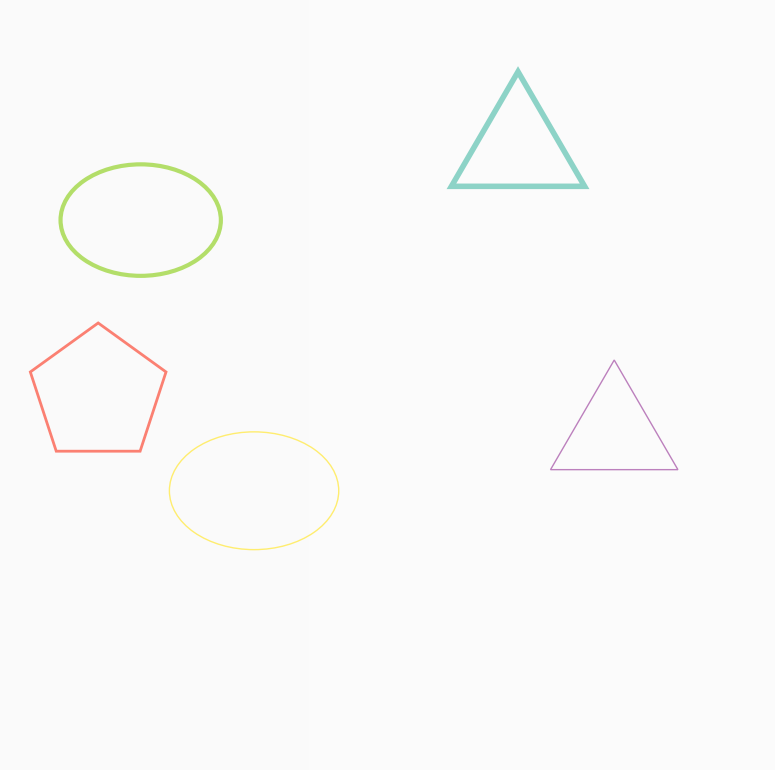[{"shape": "triangle", "thickness": 2, "radius": 0.5, "center": [0.668, 0.808]}, {"shape": "pentagon", "thickness": 1, "radius": 0.46, "center": [0.127, 0.488]}, {"shape": "oval", "thickness": 1.5, "radius": 0.52, "center": [0.182, 0.714]}, {"shape": "triangle", "thickness": 0.5, "radius": 0.47, "center": [0.793, 0.438]}, {"shape": "oval", "thickness": 0.5, "radius": 0.55, "center": [0.328, 0.363]}]